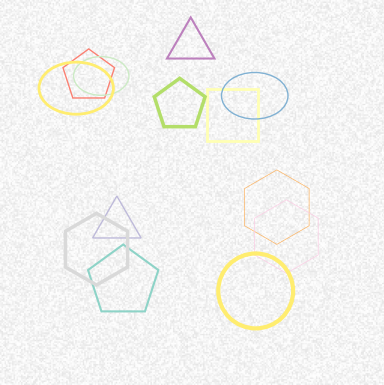[{"shape": "pentagon", "thickness": 1.5, "radius": 0.48, "center": [0.32, 0.269]}, {"shape": "square", "thickness": 2, "radius": 0.34, "center": [0.604, 0.701]}, {"shape": "triangle", "thickness": 1, "radius": 0.36, "center": [0.304, 0.418]}, {"shape": "pentagon", "thickness": 1, "radius": 0.35, "center": [0.23, 0.802]}, {"shape": "oval", "thickness": 1, "radius": 0.43, "center": [0.662, 0.751]}, {"shape": "hexagon", "thickness": 0.5, "radius": 0.48, "center": [0.719, 0.462]}, {"shape": "pentagon", "thickness": 2.5, "radius": 0.35, "center": [0.467, 0.727]}, {"shape": "hexagon", "thickness": 0.5, "radius": 0.48, "center": [0.744, 0.386]}, {"shape": "hexagon", "thickness": 2.5, "radius": 0.47, "center": [0.251, 0.353]}, {"shape": "triangle", "thickness": 1.5, "radius": 0.36, "center": [0.495, 0.884]}, {"shape": "oval", "thickness": 1, "radius": 0.36, "center": [0.263, 0.803]}, {"shape": "oval", "thickness": 2, "radius": 0.48, "center": [0.198, 0.771]}, {"shape": "circle", "thickness": 3, "radius": 0.49, "center": [0.664, 0.244]}]